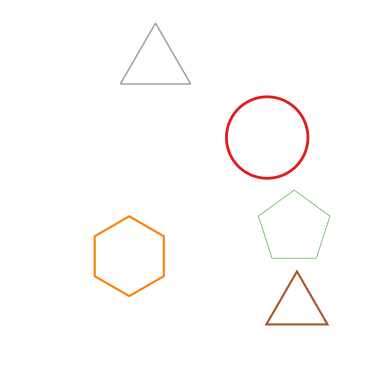[{"shape": "circle", "thickness": 2, "radius": 0.53, "center": [0.694, 0.643]}, {"shape": "pentagon", "thickness": 0.5, "radius": 0.49, "center": [0.764, 0.408]}, {"shape": "hexagon", "thickness": 1.5, "radius": 0.52, "center": [0.336, 0.334]}, {"shape": "triangle", "thickness": 1.5, "radius": 0.46, "center": [0.771, 0.203]}, {"shape": "triangle", "thickness": 1, "radius": 0.53, "center": [0.404, 0.835]}]